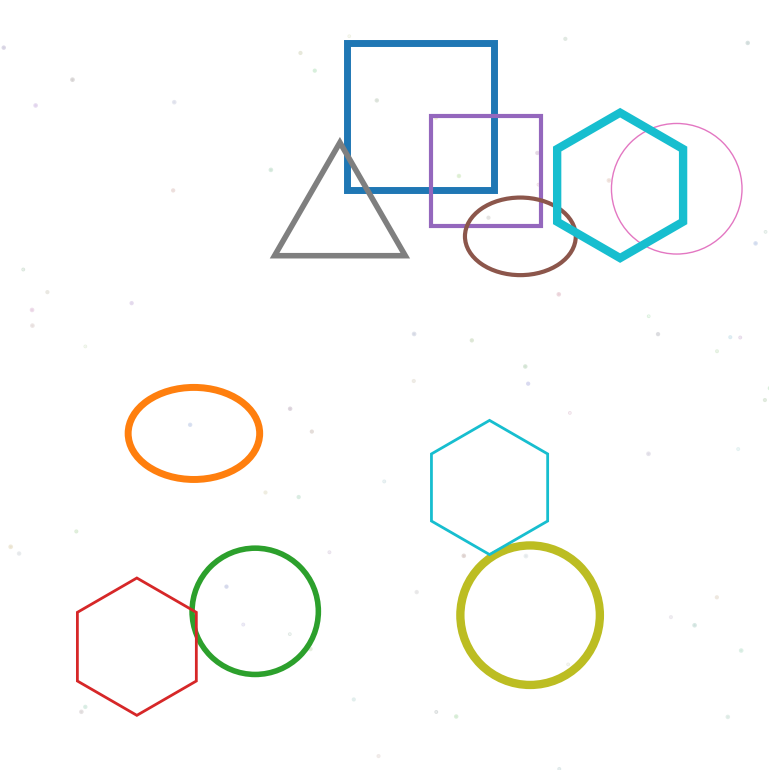[{"shape": "square", "thickness": 2.5, "radius": 0.48, "center": [0.546, 0.848]}, {"shape": "oval", "thickness": 2.5, "radius": 0.43, "center": [0.252, 0.437]}, {"shape": "circle", "thickness": 2, "radius": 0.41, "center": [0.331, 0.206]}, {"shape": "hexagon", "thickness": 1, "radius": 0.45, "center": [0.178, 0.16]}, {"shape": "square", "thickness": 1.5, "radius": 0.36, "center": [0.632, 0.778]}, {"shape": "oval", "thickness": 1.5, "radius": 0.36, "center": [0.676, 0.693]}, {"shape": "circle", "thickness": 0.5, "radius": 0.42, "center": [0.879, 0.755]}, {"shape": "triangle", "thickness": 2, "radius": 0.49, "center": [0.441, 0.717]}, {"shape": "circle", "thickness": 3, "radius": 0.45, "center": [0.688, 0.201]}, {"shape": "hexagon", "thickness": 3, "radius": 0.47, "center": [0.805, 0.759]}, {"shape": "hexagon", "thickness": 1, "radius": 0.44, "center": [0.636, 0.367]}]